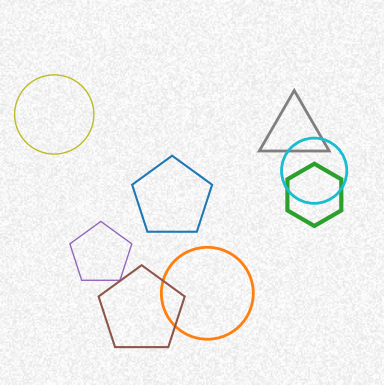[{"shape": "pentagon", "thickness": 1.5, "radius": 0.55, "center": [0.447, 0.486]}, {"shape": "circle", "thickness": 2, "radius": 0.6, "center": [0.538, 0.238]}, {"shape": "hexagon", "thickness": 3, "radius": 0.4, "center": [0.817, 0.494]}, {"shape": "pentagon", "thickness": 1, "radius": 0.42, "center": [0.262, 0.34]}, {"shape": "pentagon", "thickness": 1.5, "radius": 0.59, "center": [0.368, 0.194]}, {"shape": "triangle", "thickness": 2, "radius": 0.52, "center": [0.764, 0.66]}, {"shape": "circle", "thickness": 1, "radius": 0.51, "center": [0.141, 0.703]}, {"shape": "circle", "thickness": 2, "radius": 0.42, "center": [0.816, 0.557]}]